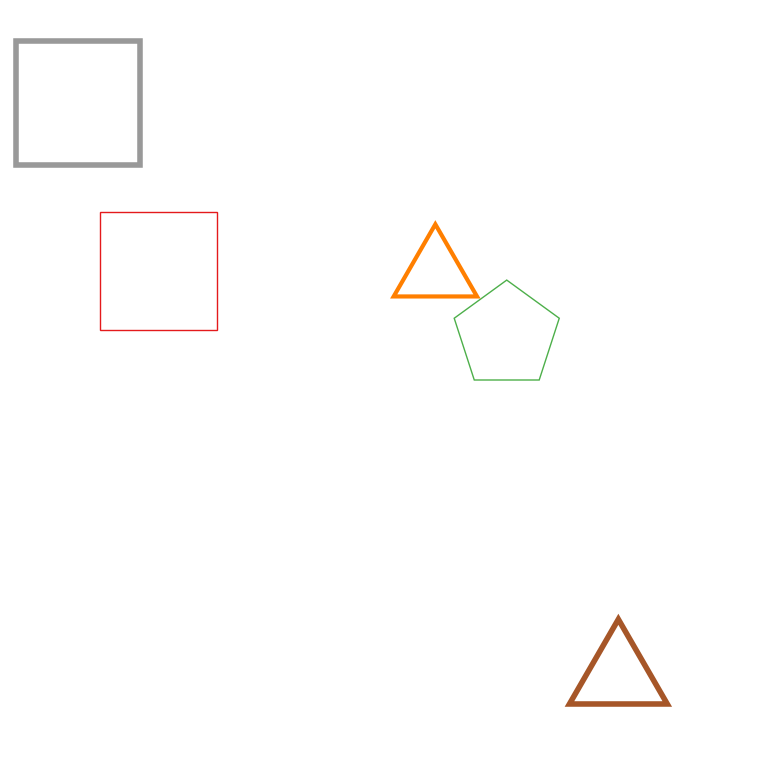[{"shape": "square", "thickness": 0.5, "radius": 0.38, "center": [0.206, 0.648]}, {"shape": "pentagon", "thickness": 0.5, "radius": 0.36, "center": [0.658, 0.565]}, {"shape": "triangle", "thickness": 1.5, "radius": 0.31, "center": [0.565, 0.646]}, {"shape": "triangle", "thickness": 2, "radius": 0.37, "center": [0.803, 0.122]}, {"shape": "square", "thickness": 2, "radius": 0.4, "center": [0.101, 0.866]}]